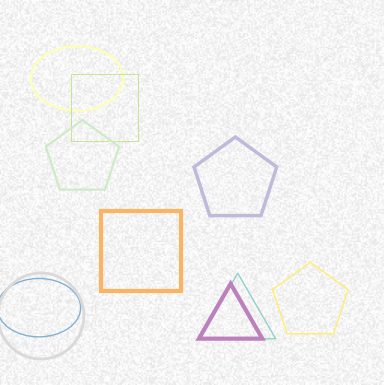[{"shape": "triangle", "thickness": 1, "radius": 0.57, "center": [0.618, 0.177]}, {"shape": "oval", "thickness": 1.5, "radius": 0.6, "center": [0.2, 0.796]}, {"shape": "pentagon", "thickness": 2.5, "radius": 0.56, "center": [0.611, 0.531]}, {"shape": "oval", "thickness": 1, "radius": 0.54, "center": [0.101, 0.201]}, {"shape": "square", "thickness": 3, "radius": 0.52, "center": [0.366, 0.348]}, {"shape": "square", "thickness": 0.5, "radius": 0.43, "center": [0.272, 0.721]}, {"shape": "circle", "thickness": 2, "radius": 0.56, "center": [0.106, 0.179]}, {"shape": "triangle", "thickness": 3, "radius": 0.48, "center": [0.599, 0.168]}, {"shape": "pentagon", "thickness": 1.5, "radius": 0.5, "center": [0.214, 0.588]}, {"shape": "pentagon", "thickness": 1, "radius": 0.51, "center": [0.806, 0.216]}]